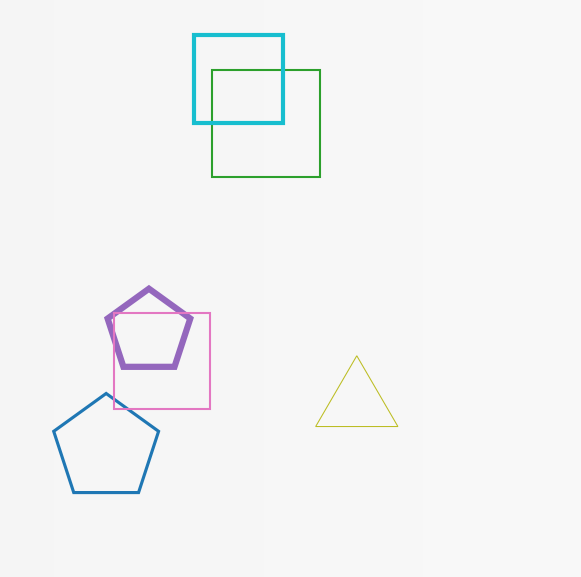[{"shape": "pentagon", "thickness": 1.5, "radius": 0.47, "center": [0.183, 0.223]}, {"shape": "square", "thickness": 1, "radius": 0.46, "center": [0.458, 0.785]}, {"shape": "pentagon", "thickness": 3, "radius": 0.37, "center": [0.256, 0.424]}, {"shape": "square", "thickness": 1, "radius": 0.41, "center": [0.278, 0.374]}, {"shape": "triangle", "thickness": 0.5, "radius": 0.41, "center": [0.614, 0.301]}, {"shape": "square", "thickness": 2, "radius": 0.38, "center": [0.411, 0.863]}]